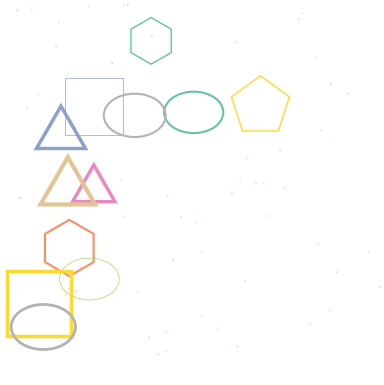[{"shape": "hexagon", "thickness": 1, "radius": 0.3, "center": [0.392, 0.894]}, {"shape": "oval", "thickness": 1.5, "radius": 0.38, "center": [0.503, 0.708]}, {"shape": "hexagon", "thickness": 1.5, "radius": 0.37, "center": [0.18, 0.356]}, {"shape": "square", "thickness": 0.5, "radius": 0.37, "center": [0.244, 0.723]}, {"shape": "triangle", "thickness": 2.5, "radius": 0.37, "center": [0.158, 0.651]}, {"shape": "triangle", "thickness": 2.5, "radius": 0.32, "center": [0.244, 0.508]}, {"shape": "oval", "thickness": 0.5, "radius": 0.39, "center": [0.232, 0.275]}, {"shape": "square", "thickness": 2.5, "radius": 0.42, "center": [0.101, 0.211]}, {"shape": "pentagon", "thickness": 1, "radius": 0.4, "center": [0.676, 0.724]}, {"shape": "triangle", "thickness": 3, "radius": 0.41, "center": [0.176, 0.51]}, {"shape": "oval", "thickness": 1.5, "radius": 0.4, "center": [0.35, 0.7]}, {"shape": "oval", "thickness": 2, "radius": 0.42, "center": [0.113, 0.151]}]